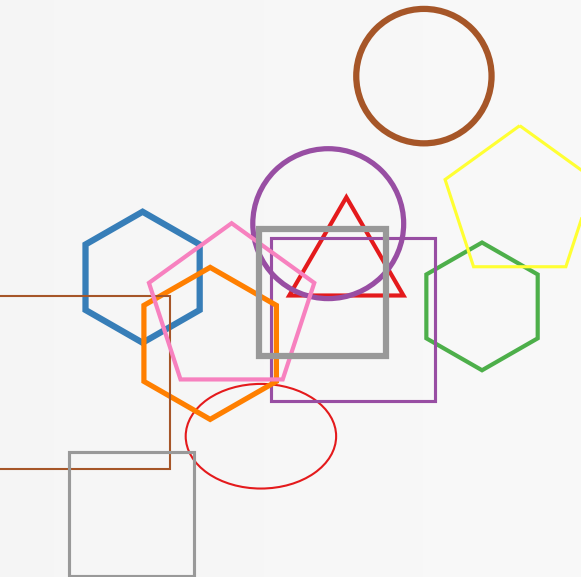[{"shape": "triangle", "thickness": 2, "radius": 0.57, "center": [0.596, 0.544]}, {"shape": "oval", "thickness": 1, "radius": 0.65, "center": [0.449, 0.244]}, {"shape": "hexagon", "thickness": 3, "radius": 0.57, "center": [0.245, 0.519]}, {"shape": "hexagon", "thickness": 2, "radius": 0.55, "center": [0.829, 0.469]}, {"shape": "circle", "thickness": 2.5, "radius": 0.65, "center": [0.565, 0.612]}, {"shape": "square", "thickness": 1.5, "radius": 0.71, "center": [0.608, 0.446]}, {"shape": "hexagon", "thickness": 2.5, "radius": 0.66, "center": [0.362, 0.405]}, {"shape": "pentagon", "thickness": 1.5, "radius": 0.68, "center": [0.894, 0.646]}, {"shape": "circle", "thickness": 3, "radius": 0.58, "center": [0.729, 0.867]}, {"shape": "square", "thickness": 1, "radius": 0.75, "center": [0.142, 0.337]}, {"shape": "pentagon", "thickness": 2, "radius": 0.75, "center": [0.398, 0.463]}, {"shape": "square", "thickness": 3, "radius": 0.55, "center": [0.556, 0.493]}, {"shape": "square", "thickness": 1.5, "radius": 0.54, "center": [0.226, 0.109]}]